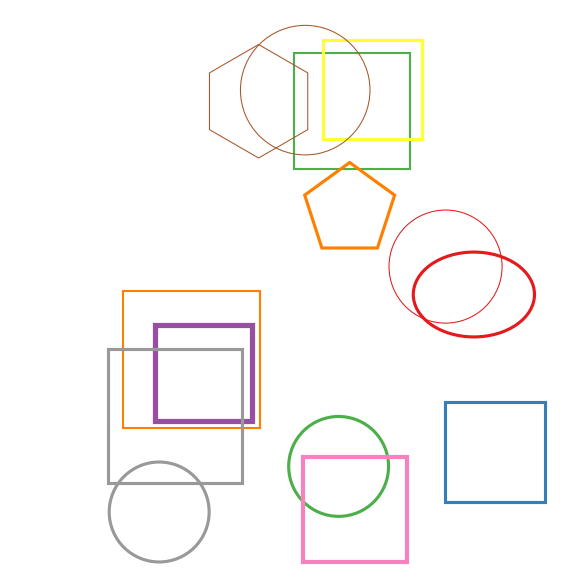[{"shape": "oval", "thickness": 1.5, "radius": 0.52, "center": [0.821, 0.489]}, {"shape": "circle", "thickness": 0.5, "radius": 0.49, "center": [0.772, 0.538]}, {"shape": "square", "thickness": 1.5, "radius": 0.43, "center": [0.857, 0.217]}, {"shape": "circle", "thickness": 1.5, "radius": 0.43, "center": [0.586, 0.191]}, {"shape": "square", "thickness": 1, "radius": 0.5, "center": [0.61, 0.808]}, {"shape": "square", "thickness": 2.5, "radius": 0.42, "center": [0.352, 0.353]}, {"shape": "square", "thickness": 1, "radius": 0.59, "center": [0.332, 0.377]}, {"shape": "pentagon", "thickness": 1.5, "radius": 0.41, "center": [0.605, 0.636]}, {"shape": "square", "thickness": 1.5, "radius": 0.43, "center": [0.645, 0.844]}, {"shape": "circle", "thickness": 0.5, "radius": 0.56, "center": [0.529, 0.843]}, {"shape": "hexagon", "thickness": 0.5, "radius": 0.49, "center": [0.448, 0.824]}, {"shape": "square", "thickness": 2, "radius": 0.45, "center": [0.615, 0.117]}, {"shape": "circle", "thickness": 1.5, "radius": 0.43, "center": [0.276, 0.113]}, {"shape": "square", "thickness": 1.5, "radius": 0.58, "center": [0.303, 0.279]}]